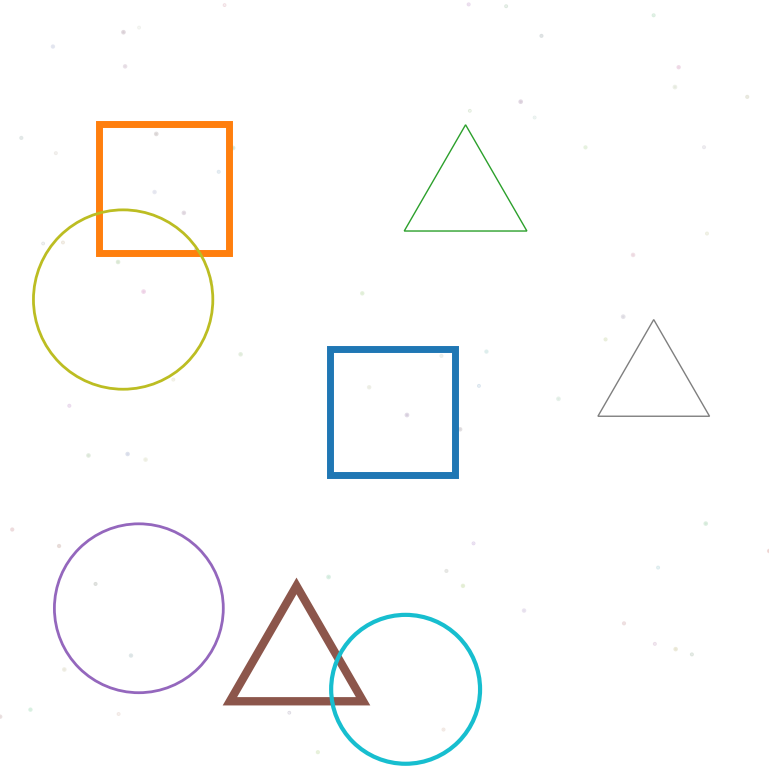[{"shape": "square", "thickness": 2.5, "radius": 0.41, "center": [0.509, 0.465]}, {"shape": "square", "thickness": 2.5, "radius": 0.42, "center": [0.213, 0.755]}, {"shape": "triangle", "thickness": 0.5, "radius": 0.46, "center": [0.605, 0.746]}, {"shape": "circle", "thickness": 1, "radius": 0.55, "center": [0.18, 0.21]}, {"shape": "triangle", "thickness": 3, "radius": 0.5, "center": [0.385, 0.139]}, {"shape": "triangle", "thickness": 0.5, "radius": 0.42, "center": [0.849, 0.501]}, {"shape": "circle", "thickness": 1, "radius": 0.58, "center": [0.16, 0.611]}, {"shape": "circle", "thickness": 1.5, "radius": 0.48, "center": [0.527, 0.105]}]